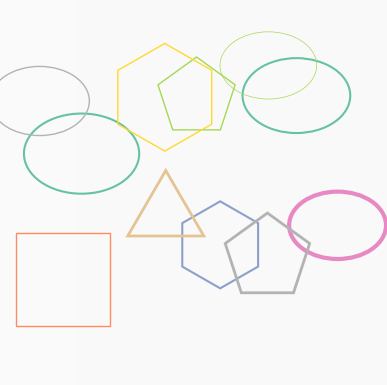[{"shape": "oval", "thickness": 1.5, "radius": 0.69, "center": [0.765, 0.752]}, {"shape": "oval", "thickness": 1.5, "radius": 0.74, "center": [0.21, 0.601]}, {"shape": "square", "thickness": 1, "radius": 0.61, "center": [0.162, 0.274]}, {"shape": "hexagon", "thickness": 1.5, "radius": 0.56, "center": [0.568, 0.364]}, {"shape": "oval", "thickness": 3, "radius": 0.62, "center": [0.871, 0.415]}, {"shape": "oval", "thickness": 0.5, "radius": 0.62, "center": [0.692, 0.83]}, {"shape": "pentagon", "thickness": 1, "radius": 0.52, "center": [0.507, 0.747]}, {"shape": "hexagon", "thickness": 1, "radius": 0.7, "center": [0.425, 0.747]}, {"shape": "triangle", "thickness": 2, "radius": 0.57, "center": [0.428, 0.444]}, {"shape": "oval", "thickness": 1, "radius": 0.64, "center": [0.102, 0.738]}, {"shape": "pentagon", "thickness": 2, "radius": 0.57, "center": [0.69, 0.332]}]